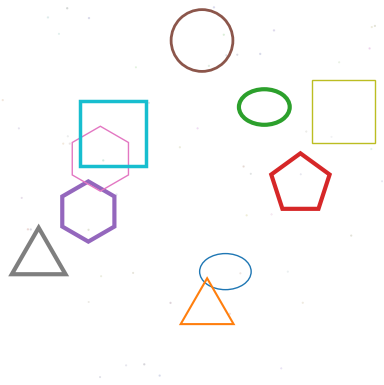[{"shape": "oval", "thickness": 1, "radius": 0.33, "center": [0.585, 0.294]}, {"shape": "triangle", "thickness": 1.5, "radius": 0.4, "center": [0.538, 0.198]}, {"shape": "oval", "thickness": 3, "radius": 0.33, "center": [0.687, 0.722]}, {"shape": "pentagon", "thickness": 3, "radius": 0.4, "center": [0.78, 0.522]}, {"shape": "hexagon", "thickness": 3, "radius": 0.39, "center": [0.229, 0.451]}, {"shape": "circle", "thickness": 2, "radius": 0.4, "center": [0.525, 0.895]}, {"shape": "hexagon", "thickness": 1, "radius": 0.42, "center": [0.261, 0.588]}, {"shape": "triangle", "thickness": 3, "radius": 0.4, "center": [0.1, 0.328]}, {"shape": "square", "thickness": 1, "radius": 0.41, "center": [0.892, 0.71]}, {"shape": "square", "thickness": 2.5, "radius": 0.42, "center": [0.293, 0.653]}]